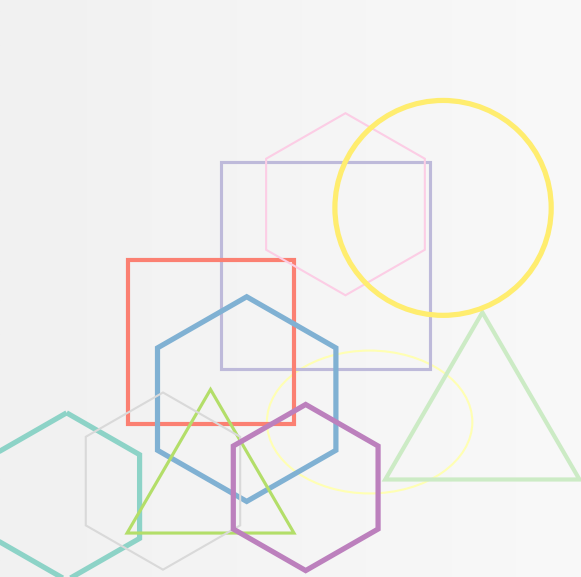[{"shape": "hexagon", "thickness": 2.5, "radius": 0.72, "center": [0.115, 0.139]}, {"shape": "oval", "thickness": 1, "radius": 0.88, "center": [0.636, 0.268]}, {"shape": "square", "thickness": 1.5, "radius": 0.9, "center": [0.56, 0.54]}, {"shape": "square", "thickness": 2, "radius": 0.71, "center": [0.364, 0.407]}, {"shape": "hexagon", "thickness": 2.5, "radius": 0.89, "center": [0.424, 0.308]}, {"shape": "triangle", "thickness": 1.5, "radius": 0.83, "center": [0.362, 0.159]}, {"shape": "hexagon", "thickness": 1, "radius": 0.79, "center": [0.594, 0.645]}, {"shape": "hexagon", "thickness": 1, "radius": 0.77, "center": [0.28, 0.166]}, {"shape": "hexagon", "thickness": 2.5, "radius": 0.72, "center": [0.526, 0.155]}, {"shape": "triangle", "thickness": 2, "radius": 0.96, "center": [0.83, 0.265]}, {"shape": "circle", "thickness": 2.5, "radius": 0.93, "center": [0.762, 0.639]}]